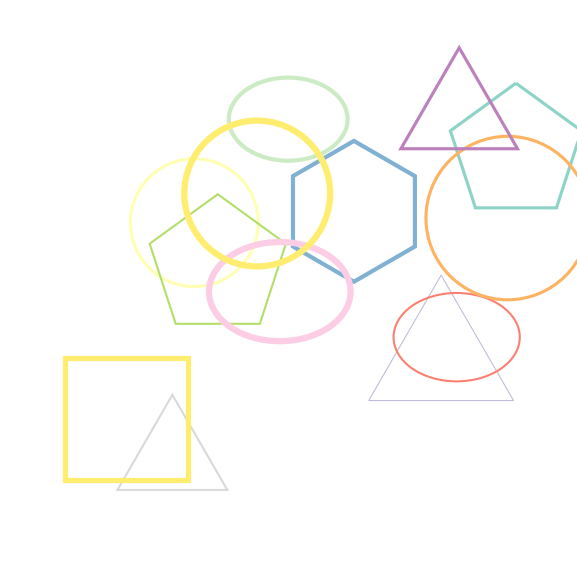[{"shape": "pentagon", "thickness": 1.5, "radius": 0.6, "center": [0.893, 0.736]}, {"shape": "circle", "thickness": 1.5, "radius": 0.55, "center": [0.337, 0.614]}, {"shape": "triangle", "thickness": 0.5, "radius": 0.72, "center": [0.764, 0.378]}, {"shape": "oval", "thickness": 1, "radius": 0.55, "center": [0.791, 0.415]}, {"shape": "hexagon", "thickness": 2, "radius": 0.61, "center": [0.613, 0.633]}, {"shape": "circle", "thickness": 1.5, "radius": 0.71, "center": [0.879, 0.622]}, {"shape": "pentagon", "thickness": 1, "radius": 0.62, "center": [0.377, 0.539]}, {"shape": "oval", "thickness": 3, "radius": 0.61, "center": [0.484, 0.494]}, {"shape": "triangle", "thickness": 1, "radius": 0.55, "center": [0.298, 0.206]}, {"shape": "triangle", "thickness": 1.5, "radius": 0.58, "center": [0.795, 0.8]}, {"shape": "oval", "thickness": 2, "radius": 0.51, "center": [0.499, 0.793]}, {"shape": "square", "thickness": 2.5, "radius": 0.53, "center": [0.219, 0.274]}, {"shape": "circle", "thickness": 3, "radius": 0.63, "center": [0.445, 0.664]}]